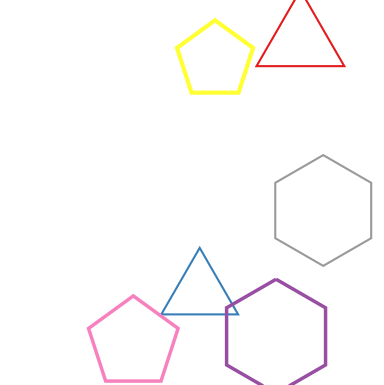[{"shape": "triangle", "thickness": 1.5, "radius": 0.66, "center": [0.78, 0.894]}, {"shape": "triangle", "thickness": 1.5, "radius": 0.58, "center": [0.519, 0.241]}, {"shape": "hexagon", "thickness": 2.5, "radius": 0.74, "center": [0.717, 0.126]}, {"shape": "pentagon", "thickness": 3, "radius": 0.52, "center": [0.559, 0.843]}, {"shape": "pentagon", "thickness": 2.5, "radius": 0.61, "center": [0.346, 0.109]}, {"shape": "hexagon", "thickness": 1.5, "radius": 0.72, "center": [0.84, 0.453]}]